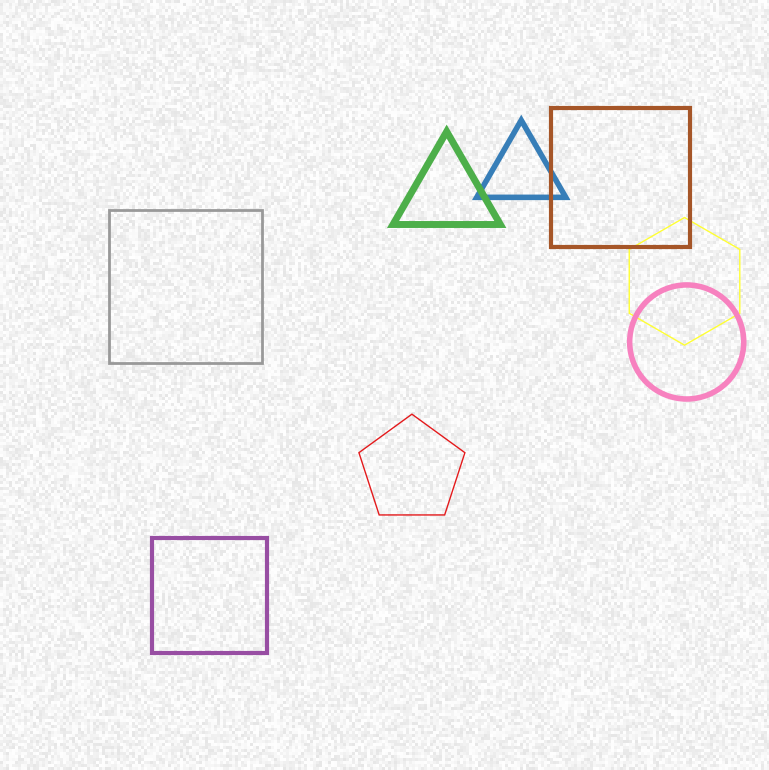[{"shape": "pentagon", "thickness": 0.5, "radius": 0.36, "center": [0.535, 0.39]}, {"shape": "triangle", "thickness": 2, "radius": 0.33, "center": [0.677, 0.777]}, {"shape": "triangle", "thickness": 2.5, "radius": 0.4, "center": [0.58, 0.749]}, {"shape": "square", "thickness": 1.5, "radius": 0.37, "center": [0.272, 0.227]}, {"shape": "hexagon", "thickness": 0.5, "radius": 0.41, "center": [0.889, 0.635]}, {"shape": "square", "thickness": 1.5, "radius": 0.45, "center": [0.806, 0.769]}, {"shape": "circle", "thickness": 2, "radius": 0.37, "center": [0.892, 0.556]}, {"shape": "square", "thickness": 1, "radius": 0.5, "center": [0.241, 0.628]}]